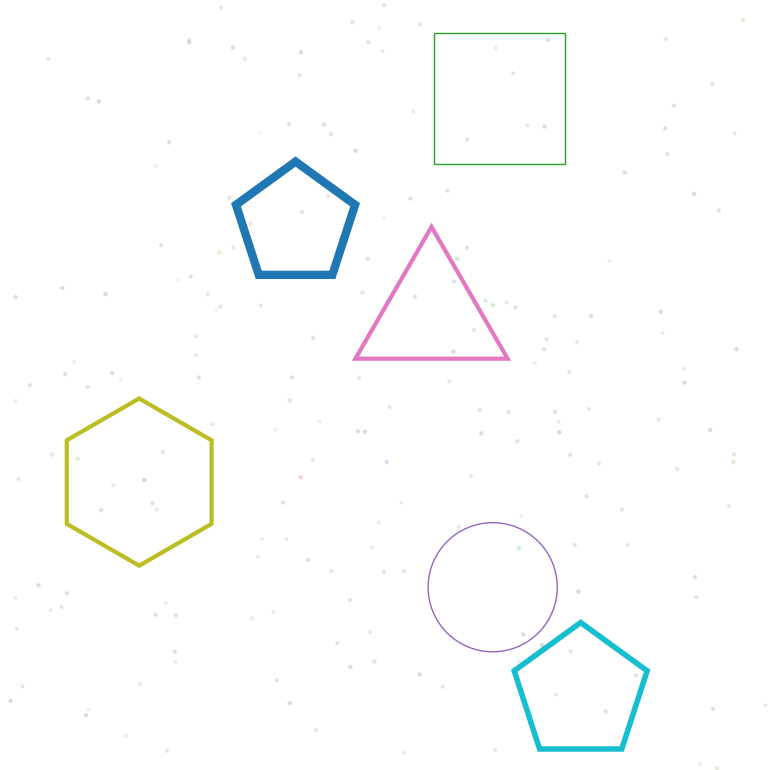[{"shape": "pentagon", "thickness": 3, "radius": 0.41, "center": [0.384, 0.709]}, {"shape": "square", "thickness": 0.5, "radius": 0.42, "center": [0.649, 0.872]}, {"shape": "circle", "thickness": 0.5, "radius": 0.42, "center": [0.64, 0.237]}, {"shape": "triangle", "thickness": 1.5, "radius": 0.57, "center": [0.56, 0.591]}, {"shape": "hexagon", "thickness": 1.5, "radius": 0.54, "center": [0.181, 0.374]}, {"shape": "pentagon", "thickness": 2, "radius": 0.45, "center": [0.754, 0.101]}]